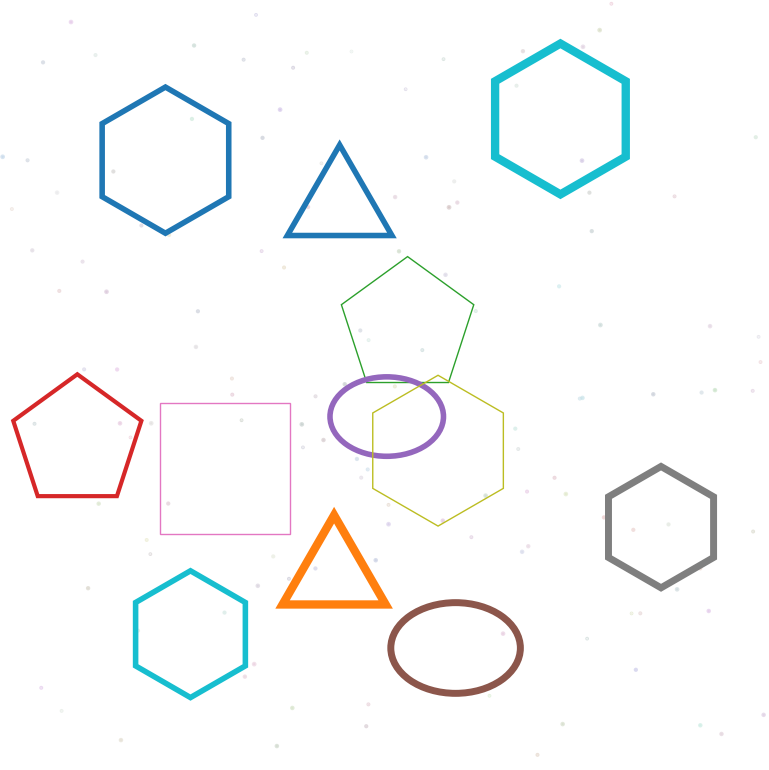[{"shape": "hexagon", "thickness": 2, "radius": 0.47, "center": [0.215, 0.792]}, {"shape": "triangle", "thickness": 2, "radius": 0.39, "center": [0.441, 0.733]}, {"shape": "triangle", "thickness": 3, "radius": 0.39, "center": [0.434, 0.254]}, {"shape": "pentagon", "thickness": 0.5, "radius": 0.45, "center": [0.529, 0.576]}, {"shape": "pentagon", "thickness": 1.5, "radius": 0.44, "center": [0.1, 0.426]}, {"shape": "oval", "thickness": 2, "radius": 0.37, "center": [0.502, 0.459]}, {"shape": "oval", "thickness": 2.5, "radius": 0.42, "center": [0.592, 0.158]}, {"shape": "square", "thickness": 0.5, "radius": 0.42, "center": [0.292, 0.392]}, {"shape": "hexagon", "thickness": 2.5, "radius": 0.39, "center": [0.858, 0.315]}, {"shape": "hexagon", "thickness": 0.5, "radius": 0.49, "center": [0.569, 0.415]}, {"shape": "hexagon", "thickness": 2, "radius": 0.41, "center": [0.247, 0.176]}, {"shape": "hexagon", "thickness": 3, "radius": 0.49, "center": [0.728, 0.846]}]